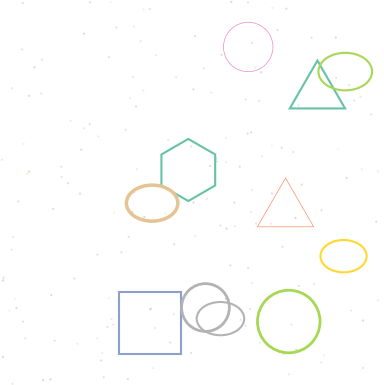[{"shape": "hexagon", "thickness": 1.5, "radius": 0.4, "center": [0.489, 0.558]}, {"shape": "triangle", "thickness": 1.5, "radius": 0.41, "center": [0.824, 0.76]}, {"shape": "triangle", "thickness": 0.5, "radius": 0.42, "center": [0.742, 0.453]}, {"shape": "square", "thickness": 1.5, "radius": 0.41, "center": [0.39, 0.161]}, {"shape": "circle", "thickness": 0.5, "radius": 0.32, "center": [0.645, 0.878]}, {"shape": "oval", "thickness": 1.5, "radius": 0.35, "center": [0.897, 0.814]}, {"shape": "circle", "thickness": 2, "radius": 0.41, "center": [0.75, 0.165]}, {"shape": "oval", "thickness": 1.5, "radius": 0.3, "center": [0.892, 0.335]}, {"shape": "oval", "thickness": 2.5, "radius": 0.33, "center": [0.395, 0.472]}, {"shape": "oval", "thickness": 1.5, "radius": 0.31, "center": [0.573, 0.172]}, {"shape": "circle", "thickness": 2, "radius": 0.31, "center": [0.534, 0.201]}]